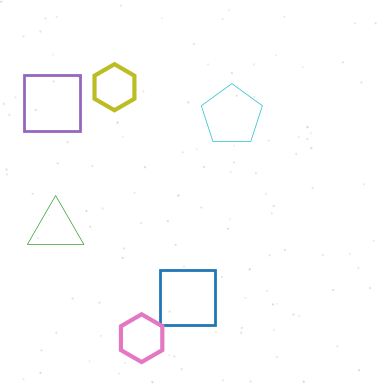[{"shape": "square", "thickness": 2, "radius": 0.36, "center": [0.487, 0.227]}, {"shape": "triangle", "thickness": 0.5, "radius": 0.42, "center": [0.144, 0.407]}, {"shape": "square", "thickness": 2, "radius": 0.36, "center": [0.135, 0.733]}, {"shape": "hexagon", "thickness": 3, "radius": 0.31, "center": [0.368, 0.122]}, {"shape": "hexagon", "thickness": 3, "radius": 0.3, "center": [0.297, 0.773]}, {"shape": "pentagon", "thickness": 0.5, "radius": 0.42, "center": [0.602, 0.7]}]